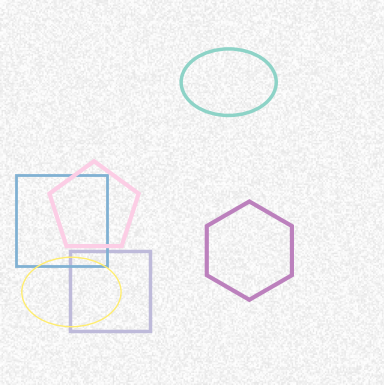[{"shape": "oval", "thickness": 2.5, "radius": 0.62, "center": [0.594, 0.787]}, {"shape": "square", "thickness": 2.5, "radius": 0.52, "center": [0.285, 0.244]}, {"shape": "square", "thickness": 2, "radius": 0.59, "center": [0.161, 0.427]}, {"shape": "pentagon", "thickness": 3, "radius": 0.61, "center": [0.244, 0.459]}, {"shape": "hexagon", "thickness": 3, "radius": 0.64, "center": [0.648, 0.349]}, {"shape": "oval", "thickness": 1, "radius": 0.64, "center": [0.186, 0.242]}]